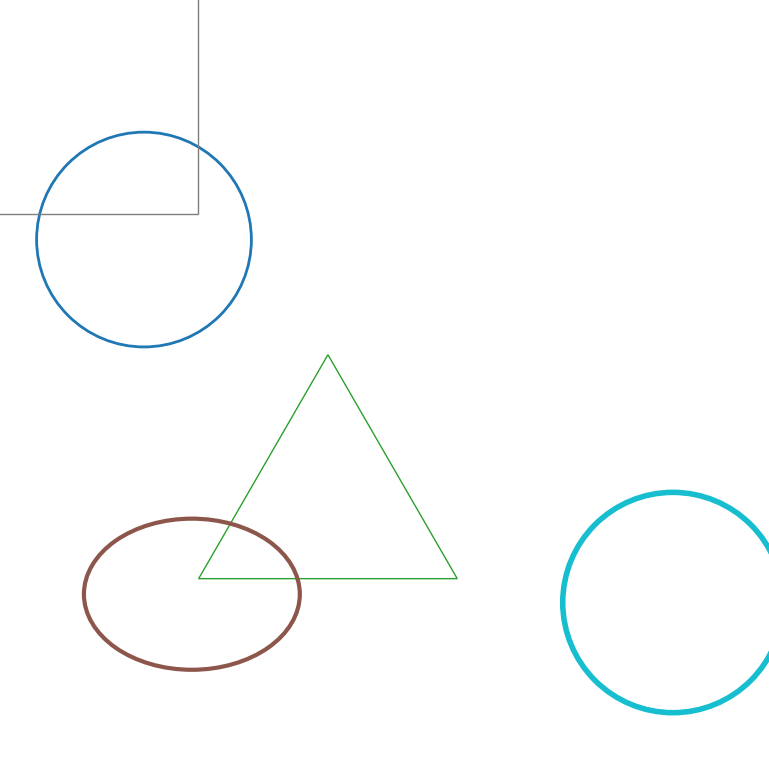[{"shape": "circle", "thickness": 1, "radius": 0.7, "center": [0.187, 0.689]}, {"shape": "triangle", "thickness": 0.5, "radius": 0.97, "center": [0.426, 0.345]}, {"shape": "oval", "thickness": 1.5, "radius": 0.7, "center": [0.249, 0.228]}, {"shape": "square", "thickness": 0.5, "radius": 0.77, "center": [0.103, 0.876]}, {"shape": "circle", "thickness": 2, "radius": 0.72, "center": [0.874, 0.217]}]